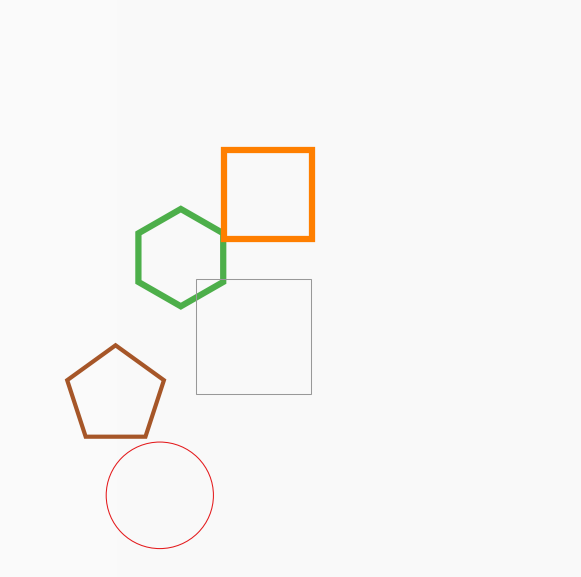[{"shape": "circle", "thickness": 0.5, "radius": 0.46, "center": [0.275, 0.141]}, {"shape": "hexagon", "thickness": 3, "radius": 0.42, "center": [0.311, 0.553]}, {"shape": "square", "thickness": 3, "radius": 0.38, "center": [0.461, 0.662]}, {"shape": "pentagon", "thickness": 2, "radius": 0.44, "center": [0.199, 0.314]}, {"shape": "square", "thickness": 0.5, "radius": 0.5, "center": [0.436, 0.416]}]